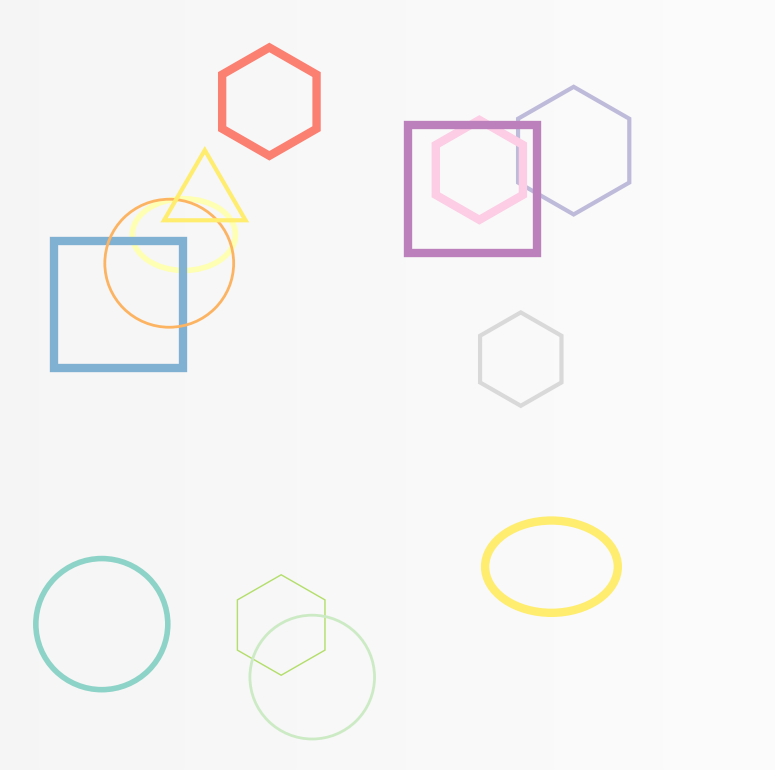[{"shape": "circle", "thickness": 2, "radius": 0.43, "center": [0.131, 0.189]}, {"shape": "oval", "thickness": 2, "radius": 0.33, "center": [0.237, 0.695]}, {"shape": "hexagon", "thickness": 1.5, "radius": 0.41, "center": [0.74, 0.804]}, {"shape": "hexagon", "thickness": 3, "radius": 0.35, "center": [0.348, 0.868]}, {"shape": "square", "thickness": 3, "radius": 0.41, "center": [0.153, 0.604]}, {"shape": "circle", "thickness": 1, "radius": 0.42, "center": [0.218, 0.658]}, {"shape": "hexagon", "thickness": 0.5, "radius": 0.33, "center": [0.363, 0.188]}, {"shape": "hexagon", "thickness": 3, "radius": 0.32, "center": [0.619, 0.779]}, {"shape": "hexagon", "thickness": 1.5, "radius": 0.3, "center": [0.672, 0.534]}, {"shape": "square", "thickness": 3, "radius": 0.42, "center": [0.609, 0.755]}, {"shape": "circle", "thickness": 1, "radius": 0.4, "center": [0.403, 0.121]}, {"shape": "triangle", "thickness": 1.5, "radius": 0.3, "center": [0.264, 0.744]}, {"shape": "oval", "thickness": 3, "radius": 0.43, "center": [0.712, 0.264]}]